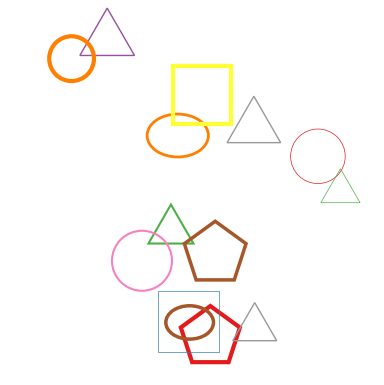[{"shape": "pentagon", "thickness": 3, "radius": 0.4, "center": [0.546, 0.125]}, {"shape": "circle", "thickness": 0.5, "radius": 0.35, "center": [0.826, 0.594]}, {"shape": "square", "thickness": 0.5, "radius": 0.4, "center": [0.489, 0.165]}, {"shape": "triangle", "thickness": 1.5, "radius": 0.34, "center": [0.444, 0.401]}, {"shape": "triangle", "thickness": 0.5, "radius": 0.29, "center": [0.884, 0.503]}, {"shape": "triangle", "thickness": 1, "radius": 0.41, "center": [0.278, 0.897]}, {"shape": "oval", "thickness": 2, "radius": 0.4, "center": [0.462, 0.648]}, {"shape": "circle", "thickness": 3, "radius": 0.29, "center": [0.186, 0.848]}, {"shape": "square", "thickness": 3, "radius": 0.37, "center": [0.525, 0.754]}, {"shape": "pentagon", "thickness": 2.5, "radius": 0.42, "center": [0.559, 0.341]}, {"shape": "oval", "thickness": 2.5, "radius": 0.31, "center": [0.493, 0.163]}, {"shape": "circle", "thickness": 1.5, "radius": 0.39, "center": [0.369, 0.323]}, {"shape": "triangle", "thickness": 1, "radius": 0.4, "center": [0.659, 0.67]}, {"shape": "triangle", "thickness": 1, "radius": 0.33, "center": [0.662, 0.148]}]